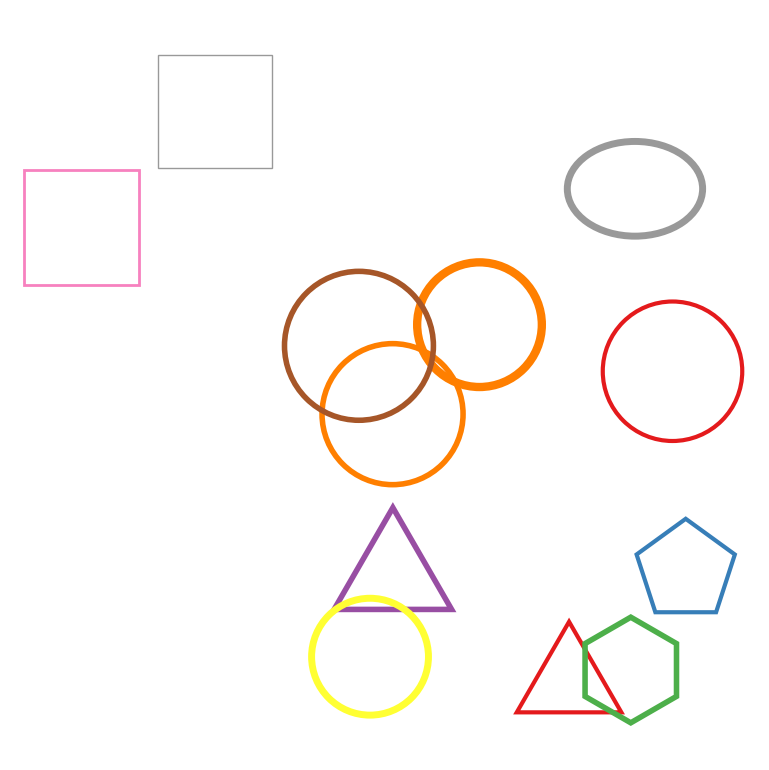[{"shape": "triangle", "thickness": 1.5, "radius": 0.39, "center": [0.739, 0.114]}, {"shape": "circle", "thickness": 1.5, "radius": 0.45, "center": [0.873, 0.518]}, {"shape": "pentagon", "thickness": 1.5, "radius": 0.34, "center": [0.891, 0.259]}, {"shape": "hexagon", "thickness": 2, "radius": 0.34, "center": [0.819, 0.13]}, {"shape": "triangle", "thickness": 2, "radius": 0.44, "center": [0.51, 0.253]}, {"shape": "circle", "thickness": 2, "radius": 0.46, "center": [0.51, 0.462]}, {"shape": "circle", "thickness": 3, "radius": 0.4, "center": [0.623, 0.578]}, {"shape": "circle", "thickness": 2.5, "radius": 0.38, "center": [0.481, 0.147]}, {"shape": "circle", "thickness": 2, "radius": 0.48, "center": [0.466, 0.551]}, {"shape": "square", "thickness": 1, "radius": 0.37, "center": [0.106, 0.705]}, {"shape": "oval", "thickness": 2.5, "radius": 0.44, "center": [0.825, 0.755]}, {"shape": "square", "thickness": 0.5, "radius": 0.37, "center": [0.279, 0.855]}]